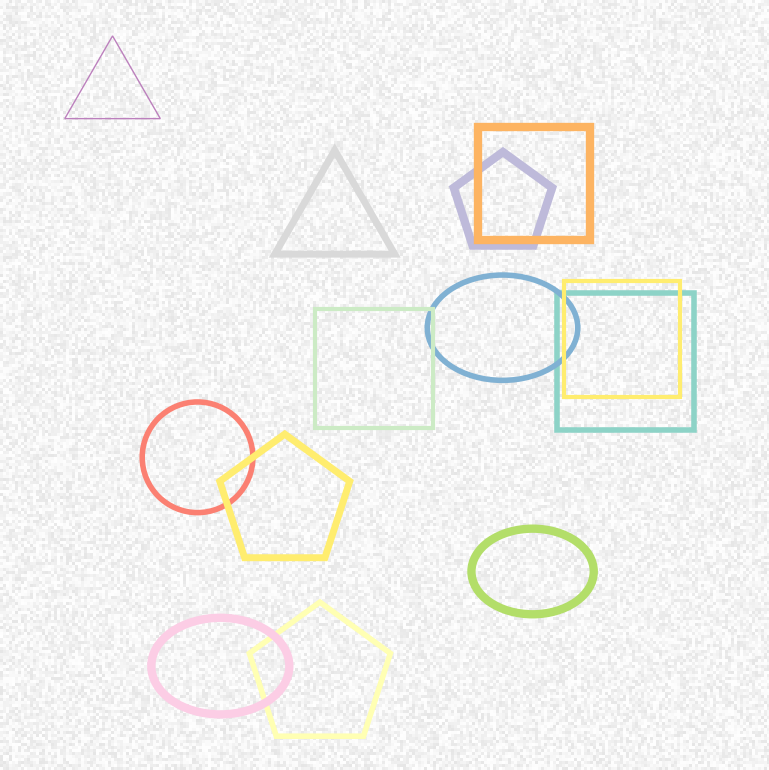[{"shape": "square", "thickness": 2, "radius": 0.44, "center": [0.813, 0.531]}, {"shape": "pentagon", "thickness": 2, "radius": 0.48, "center": [0.415, 0.122]}, {"shape": "pentagon", "thickness": 3, "radius": 0.34, "center": [0.653, 0.735]}, {"shape": "circle", "thickness": 2, "radius": 0.36, "center": [0.257, 0.406]}, {"shape": "oval", "thickness": 2, "radius": 0.49, "center": [0.653, 0.574]}, {"shape": "square", "thickness": 3, "radius": 0.37, "center": [0.694, 0.761]}, {"shape": "oval", "thickness": 3, "radius": 0.4, "center": [0.692, 0.258]}, {"shape": "oval", "thickness": 3, "radius": 0.45, "center": [0.286, 0.135]}, {"shape": "triangle", "thickness": 2.5, "radius": 0.45, "center": [0.435, 0.715]}, {"shape": "triangle", "thickness": 0.5, "radius": 0.36, "center": [0.146, 0.882]}, {"shape": "square", "thickness": 1.5, "radius": 0.38, "center": [0.486, 0.522]}, {"shape": "pentagon", "thickness": 2.5, "radius": 0.44, "center": [0.37, 0.347]}, {"shape": "square", "thickness": 1.5, "radius": 0.38, "center": [0.808, 0.56]}]